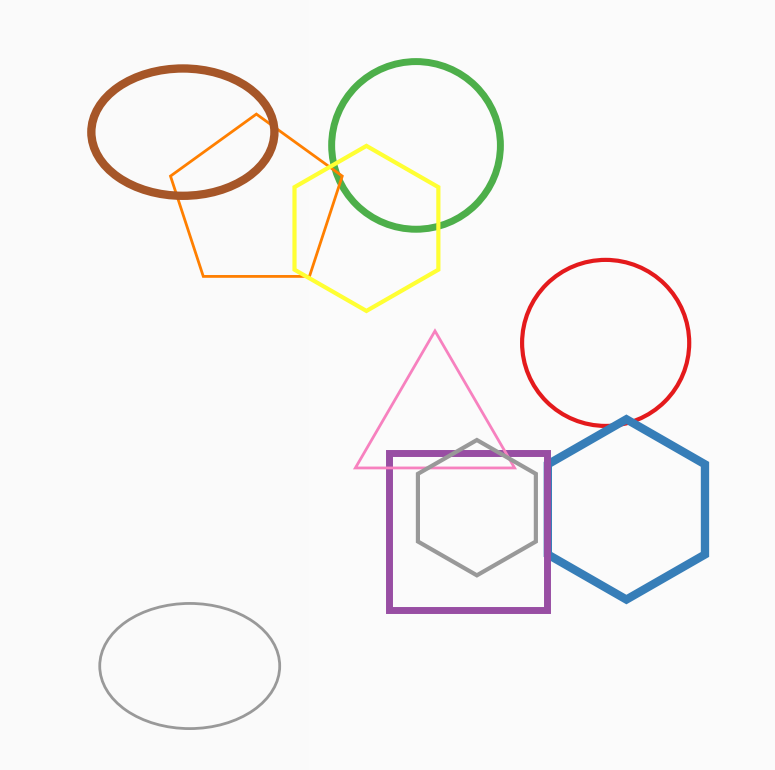[{"shape": "circle", "thickness": 1.5, "radius": 0.54, "center": [0.781, 0.555]}, {"shape": "hexagon", "thickness": 3, "radius": 0.59, "center": [0.808, 0.338]}, {"shape": "circle", "thickness": 2.5, "radius": 0.54, "center": [0.537, 0.811]}, {"shape": "square", "thickness": 2.5, "radius": 0.51, "center": [0.604, 0.31]}, {"shape": "pentagon", "thickness": 1, "radius": 0.58, "center": [0.331, 0.735]}, {"shape": "hexagon", "thickness": 1.5, "radius": 0.54, "center": [0.473, 0.703]}, {"shape": "oval", "thickness": 3, "radius": 0.59, "center": [0.236, 0.828]}, {"shape": "triangle", "thickness": 1, "radius": 0.59, "center": [0.561, 0.452]}, {"shape": "oval", "thickness": 1, "radius": 0.58, "center": [0.245, 0.135]}, {"shape": "hexagon", "thickness": 1.5, "radius": 0.44, "center": [0.615, 0.341]}]